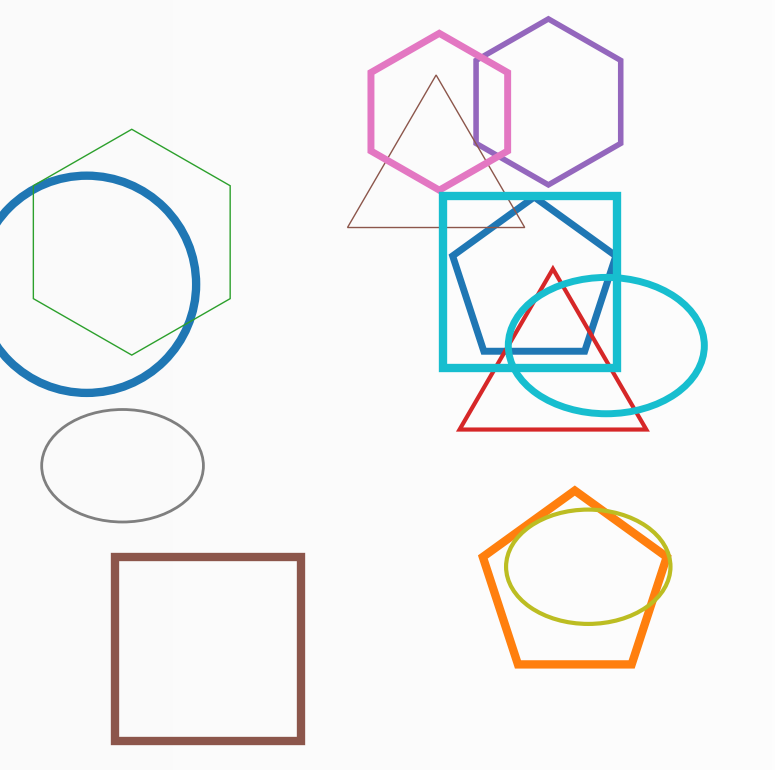[{"shape": "pentagon", "thickness": 2.5, "radius": 0.55, "center": [0.689, 0.633]}, {"shape": "circle", "thickness": 3, "radius": 0.71, "center": [0.112, 0.631]}, {"shape": "pentagon", "thickness": 3, "radius": 0.62, "center": [0.742, 0.238]}, {"shape": "hexagon", "thickness": 0.5, "radius": 0.73, "center": [0.17, 0.685]}, {"shape": "triangle", "thickness": 1.5, "radius": 0.7, "center": [0.713, 0.512]}, {"shape": "hexagon", "thickness": 2, "radius": 0.54, "center": [0.708, 0.868]}, {"shape": "square", "thickness": 3, "radius": 0.6, "center": [0.269, 0.157]}, {"shape": "triangle", "thickness": 0.5, "radius": 0.66, "center": [0.563, 0.771]}, {"shape": "hexagon", "thickness": 2.5, "radius": 0.51, "center": [0.567, 0.855]}, {"shape": "oval", "thickness": 1, "radius": 0.52, "center": [0.158, 0.395]}, {"shape": "oval", "thickness": 1.5, "radius": 0.53, "center": [0.759, 0.264]}, {"shape": "oval", "thickness": 2.5, "radius": 0.63, "center": [0.782, 0.551]}, {"shape": "square", "thickness": 3, "radius": 0.56, "center": [0.684, 0.634]}]